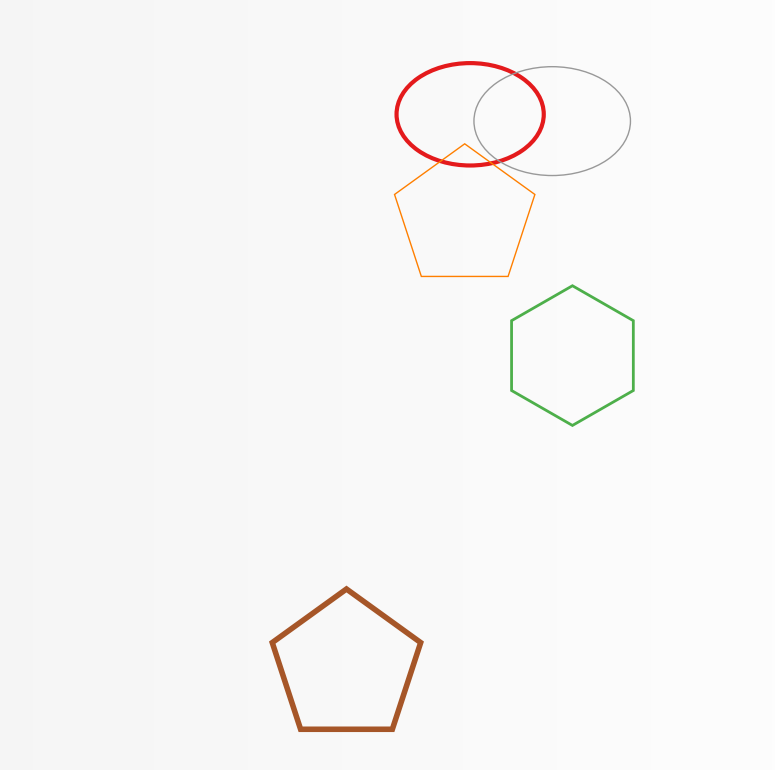[{"shape": "oval", "thickness": 1.5, "radius": 0.47, "center": [0.607, 0.852]}, {"shape": "hexagon", "thickness": 1, "radius": 0.45, "center": [0.739, 0.538]}, {"shape": "pentagon", "thickness": 0.5, "radius": 0.48, "center": [0.6, 0.718]}, {"shape": "pentagon", "thickness": 2, "radius": 0.5, "center": [0.447, 0.134]}, {"shape": "oval", "thickness": 0.5, "radius": 0.5, "center": [0.713, 0.843]}]